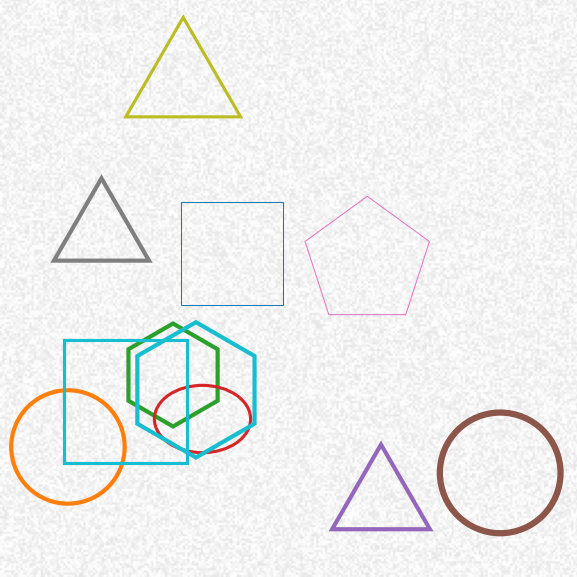[{"shape": "square", "thickness": 0.5, "radius": 0.44, "center": [0.402, 0.56]}, {"shape": "circle", "thickness": 2, "radius": 0.49, "center": [0.118, 0.225]}, {"shape": "hexagon", "thickness": 2, "radius": 0.45, "center": [0.3, 0.35]}, {"shape": "oval", "thickness": 1.5, "radius": 0.42, "center": [0.351, 0.274]}, {"shape": "triangle", "thickness": 2, "radius": 0.49, "center": [0.66, 0.132]}, {"shape": "circle", "thickness": 3, "radius": 0.52, "center": [0.866, 0.18]}, {"shape": "pentagon", "thickness": 0.5, "radius": 0.57, "center": [0.636, 0.546]}, {"shape": "triangle", "thickness": 2, "radius": 0.48, "center": [0.176, 0.595]}, {"shape": "triangle", "thickness": 1.5, "radius": 0.57, "center": [0.317, 0.854]}, {"shape": "square", "thickness": 1.5, "radius": 0.53, "center": [0.217, 0.303]}, {"shape": "hexagon", "thickness": 2, "radius": 0.59, "center": [0.339, 0.324]}]